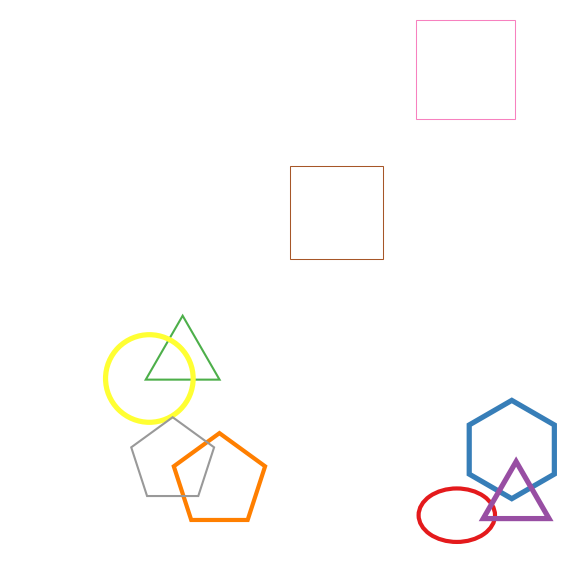[{"shape": "oval", "thickness": 2, "radius": 0.33, "center": [0.791, 0.107]}, {"shape": "hexagon", "thickness": 2.5, "radius": 0.43, "center": [0.886, 0.221]}, {"shape": "triangle", "thickness": 1, "radius": 0.37, "center": [0.316, 0.379]}, {"shape": "triangle", "thickness": 2.5, "radius": 0.33, "center": [0.894, 0.134]}, {"shape": "pentagon", "thickness": 2, "radius": 0.42, "center": [0.38, 0.166]}, {"shape": "circle", "thickness": 2.5, "radius": 0.38, "center": [0.259, 0.344]}, {"shape": "square", "thickness": 0.5, "radius": 0.4, "center": [0.583, 0.631]}, {"shape": "square", "thickness": 0.5, "radius": 0.43, "center": [0.806, 0.879]}, {"shape": "pentagon", "thickness": 1, "radius": 0.38, "center": [0.299, 0.201]}]